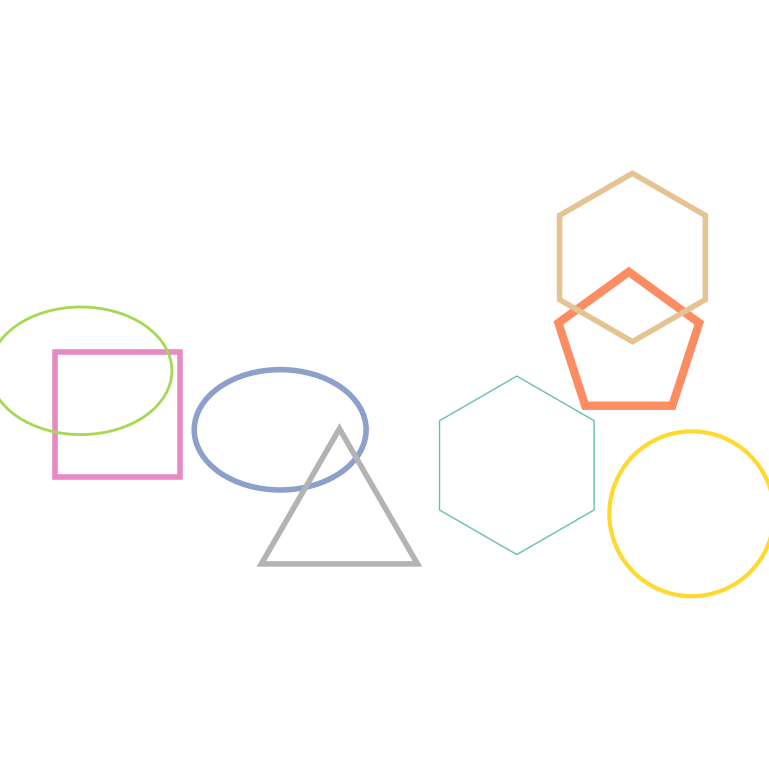[{"shape": "hexagon", "thickness": 0.5, "radius": 0.58, "center": [0.671, 0.396]}, {"shape": "pentagon", "thickness": 3, "radius": 0.48, "center": [0.817, 0.551]}, {"shape": "oval", "thickness": 2, "radius": 0.56, "center": [0.364, 0.442]}, {"shape": "square", "thickness": 2, "radius": 0.41, "center": [0.153, 0.462]}, {"shape": "oval", "thickness": 1, "radius": 0.59, "center": [0.105, 0.518]}, {"shape": "circle", "thickness": 1.5, "radius": 0.54, "center": [0.898, 0.333]}, {"shape": "hexagon", "thickness": 2, "radius": 0.55, "center": [0.821, 0.666]}, {"shape": "triangle", "thickness": 2, "radius": 0.59, "center": [0.441, 0.326]}]